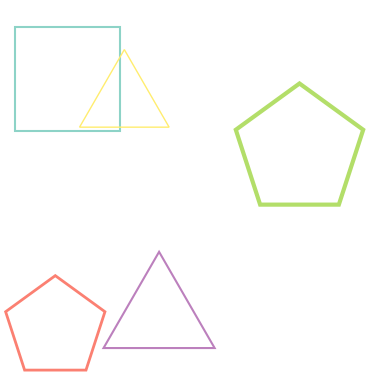[{"shape": "square", "thickness": 1.5, "radius": 0.68, "center": [0.175, 0.795]}, {"shape": "pentagon", "thickness": 2, "radius": 0.68, "center": [0.144, 0.148]}, {"shape": "pentagon", "thickness": 3, "radius": 0.87, "center": [0.778, 0.609]}, {"shape": "triangle", "thickness": 1.5, "radius": 0.83, "center": [0.413, 0.179]}, {"shape": "triangle", "thickness": 1, "radius": 0.67, "center": [0.323, 0.737]}]